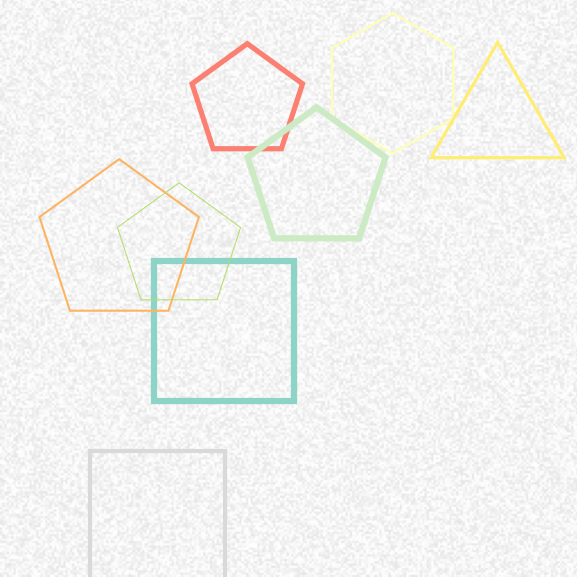[{"shape": "square", "thickness": 3, "radius": 0.6, "center": [0.388, 0.426]}, {"shape": "hexagon", "thickness": 1, "radius": 0.61, "center": [0.68, 0.855]}, {"shape": "pentagon", "thickness": 2.5, "radius": 0.5, "center": [0.428, 0.823]}, {"shape": "pentagon", "thickness": 1, "radius": 0.73, "center": [0.206, 0.578]}, {"shape": "pentagon", "thickness": 0.5, "radius": 0.56, "center": [0.31, 0.571]}, {"shape": "square", "thickness": 2, "radius": 0.59, "center": [0.272, 0.101]}, {"shape": "pentagon", "thickness": 3, "radius": 0.63, "center": [0.548, 0.688]}, {"shape": "triangle", "thickness": 1.5, "radius": 0.67, "center": [0.862, 0.793]}]